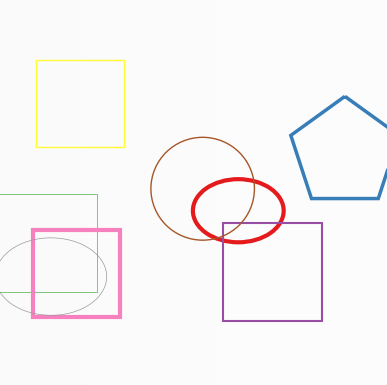[{"shape": "oval", "thickness": 3, "radius": 0.59, "center": [0.615, 0.453]}, {"shape": "pentagon", "thickness": 2.5, "radius": 0.73, "center": [0.89, 0.603]}, {"shape": "square", "thickness": 0.5, "radius": 0.63, "center": [0.124, 0.369]}, {"shape": "square", "thickness": 1.5, "radius": 0.63, "center": [0.703, 0.294]}, {"shape": "square", "thickness": 1, "radius": 0.56, "center": [0.207, 0.731]}, {"shape": "circle", "thickness": 1, "radius": 0.67, "center": [0.523, 0.51]}, {"shape": "square", "thickness": 3, "radius": 0.56, "center": [0.197, 0.29]}, {"shape": "oval", "thickness": 0.5, "radius": 0.72, "center": [0.132, 0.282]}]